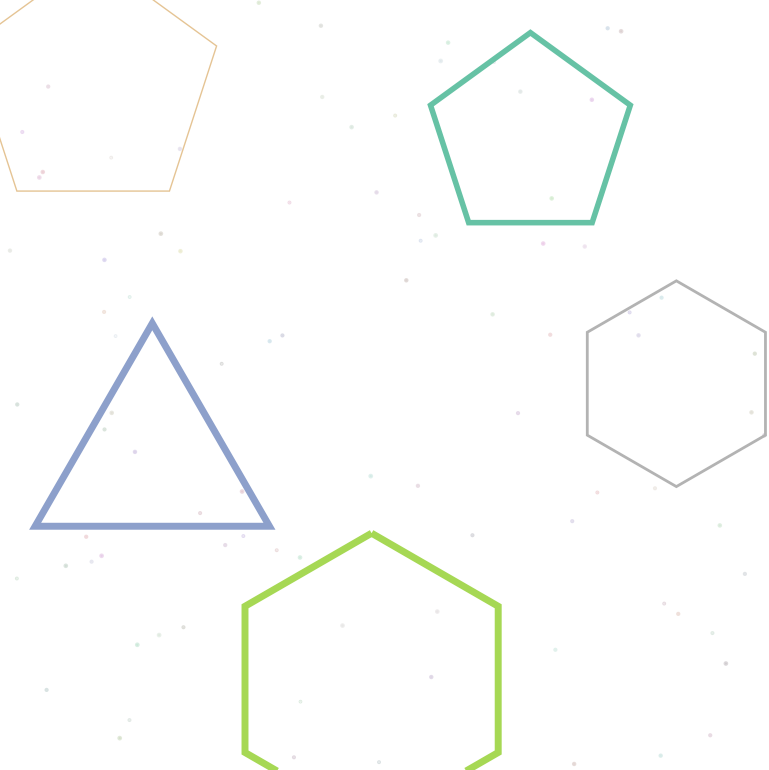[{"shape": "pentagon", "thickness": 2, "radius": 0.68, "center": [0.689, 0.821]}, {"shape": "triangle", "thickness": 2.5, "radius": 0.88, "center": [0.198, 0.404]}, {"shape": "hexagon", "thickness": 2.5, "radius": 0.95, "center": [0.483, 0.118]}, {"shape": "pentagon", "thickness": 0.5, "radius": 0.84, "center": [0.121, 0.888]}, {"shape": "hexagon", "thickness": 1, "radius": 0.67, "center": [0.878, 0.502]}]